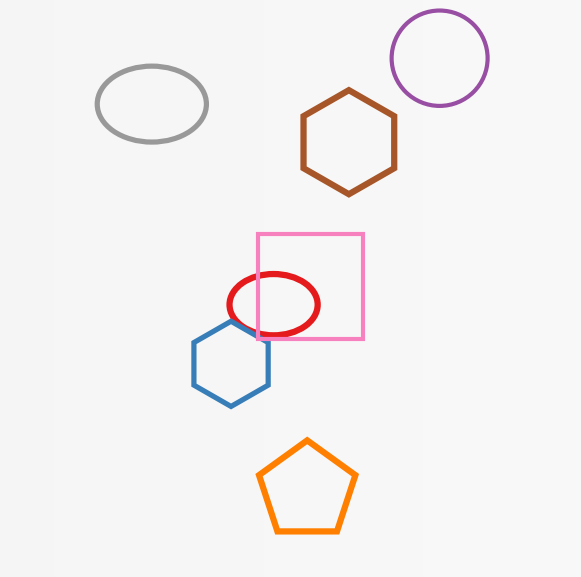[{"shape": "oval", "thickness": 3, "radius": 0.38, "center": [0.471, 0.472]}, {"shape": "hexagon", "thickness": 2.5, "radius": 0.37, "center": [0.397, 0.369]}, {"shape": "circle", "thickness": 2, "radius": 0.41, "center": [0.756, 0.898]}, {"shape": "pentagon", "thickness": 3, "radius": 0.44, "center": [0.529, 0.149]}, {"shape": "hexagon", "thickness": 3, "radius": 0.45, "center": [0.6, 0.753]}, {"shape": "square", "thickness": 2, "radius": 0.45, "center": [0.534, 0.503]}, {"shape": "oval", "thickness": 2.5, "radius": 0.47, "center": [0.261, 0.819]}]